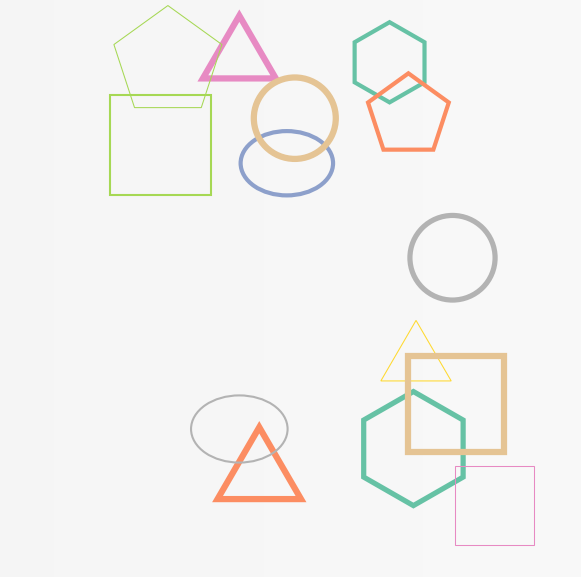[{"shape": "hexagon", "thickness": 2, "radius": 0.35, "center": [0.67, 0.891]}, {"shape": "hexagon", "thickness": 2.5, "radius": 0.49, "center": [0.711, 0.222]}, {"shape": "triangle", "thickness": 3, "radius": 0.41, "center": [0.446, 0.176]}, {"shape": "pentagon", "thickness": 2, "radius": 0.37, "center": [0.703, 0.799]}, {"shape": "oval", "thickness": 2, "radius": 0.4, "center": [0.493, 0.716]}, {"shape": "square", "thickness": 0.5, "radius": 0.34, "center": [0.85, 0.123]}, {"shape": "triangle", "thickness": 3, "radius": 0.36, "center": [0.412, 0.9]}, {"shape": "pentagon", "thickness": 0.5, "radius": 0.49, "center": [0.289, 0.892]}, {"shape": "square", "thickness": 1, "radius": 0.43, "center": [0.276, 0.749]}, {"shape": "triangle", "thickness": 0.5, "radius": 0.35, "center": [0.716, 0.374]}, {"shape": "circle", "thickness": 3, "radius": 0.35, "center": [0.507, 0.794]}, {"shape": "square", "thickness": 3, "radius": 0.41, "center": [0.784, 0.3]}, {"shape": "oval", "thickness": 1, "radius": 0.42, "center": [0.412, 0.256]}, {"shape": "circle", "thickness": 2.5, "radius": 0.37, "center": [0.779, 0.553]}]